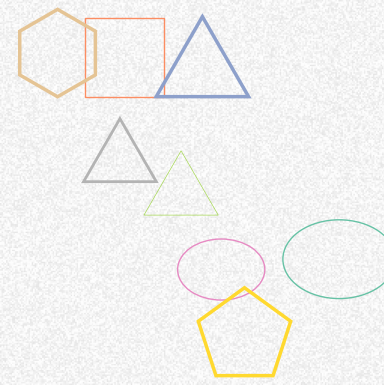[{"shape": "oval", "thickness": 1, "radius": 0.73, "center": [0.881, 0.327]}, {"shape": "square", "thickness": 1, "radius": 0.51, "center": [0.323, 0.85]}, {"shape": "triangle", "thickness": 2.5, "radius": 0.69, "center": [0.526, 0.818]}, {"shape": "oval", "thickness": 1, "radius": 0.57, "center": [0.575, 0.3]}, {"shape": "triangle", "thickness": 0.5, "radius": 0.56, "center": [0.47, 0.497]}, {"shape": "pentagon", "thickness": 2.5, "radius": 0.63, "center": [0.635, 0.126]}, {"shape": "hexagon", "thickness": 2.5, "radius": 0.57, "center": [0.15, 0.862]}, {"shape": "triangle", "thickness": 2, "radius": 0.55, "center": [0.312, 0.583]}]